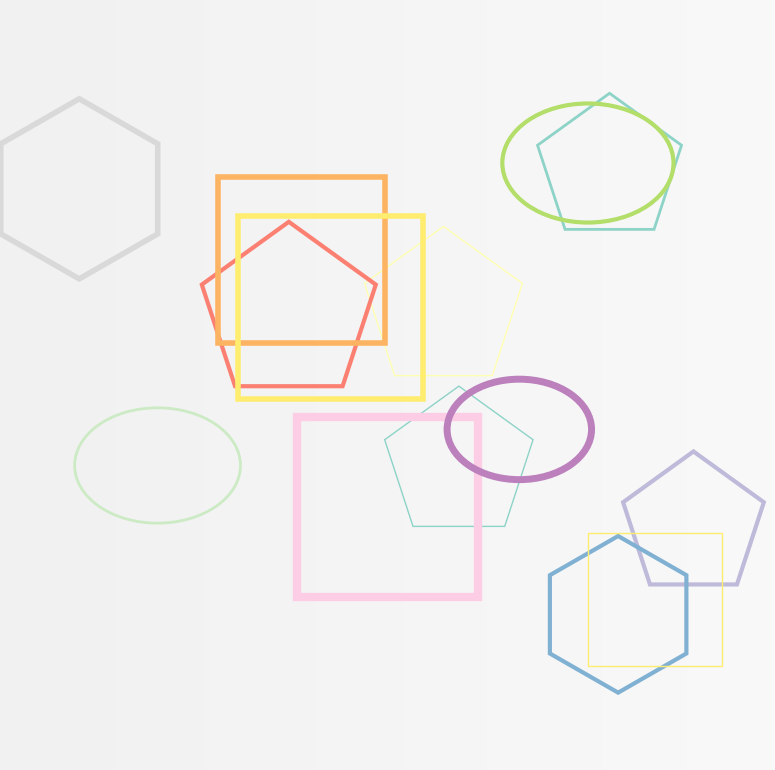[{"shape": "pentagon", "thickness": 0.5, "radius": 0.5, "center": [0.592, 0.398]}, {"shape": "pentagon", "thickness": 1, "radius": 0.49, "center": [0.787, 0.781]}, {"shape": "pentagon", "thickness": 0.5, "radius": 0.54, "center": [0.572, 0.599]}, {"shape": "pentagon", "thickness": 1.5, "radius": 0.48, "center": [0.895, 0.318]}, {"shape": "pentagon", "thickness": 1.5, "radius": 0.59, "center": [0.373, 0.594]}, {"shape": "hexagon", "thickness": 1.5, "radius": 0.51, "center": [0.798, 0.202]}, {"shape": "square", "thickness": 2, "radius": 0.54, "center": [0.389, 0.662]}, {"shape": "oval", "thickness": 1.5, "radius": 0.55, "center": [0.759, 0.788]}, {"shape": "square", "thickness": 3, "radius": 0.58, "center": [0.5, 0.342]}, {"shape": "hexagon", "thickness": 2, "radius": 0.58, "center": [0.102, 0.755]}, {"shape": "oval", "thickness": 2.5, "radius": 0.47, "center": [0.67, 0.442]}, {"shape": "oval", "thickness": 1, "radius": 0.54, "center": [0.203, 0.395]}, {"shape": "square", "thickness": 2, "radius": 0.6, "center": [0.426, 0.601]}, {"shape": "square", "thickness": 0.5, "radius": 0.43, "center": [0.846, 0.222]}]